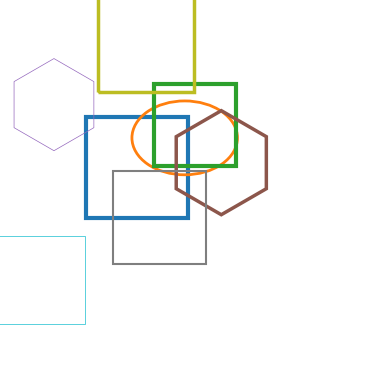[{"shape": "square", "thickness": 3, "radius": 0.66, "center": [0.357, 0.565]}, {"shape": "oval", "thickness": 2, "radius": 0.69, "center": [0.48, 0.642]}, {"shape": "square", "thickness": 3, "radius": 0.53, "center": [0.507, 0.676]}, {"shape": "hexagon", "thickness": 0.5, "radius": 0.6, "center": [0.14, 0.728]}, {"shape": "hexagon", "thickness": 2.5, "radius": 0.68, "center": [0.575, 0.577]}, {"shape": "square", "thickness": 1.5, "radius": 0.61, "center": [0.415, 0.434]}, {"shape": "square", "thickness": 2.5, "radius": 0.63, "center": [0.379, 0.886]}, {"shape": "square", "thickness": 0.5, "radius": 0.57, "center": [0.108, 0.273]}]